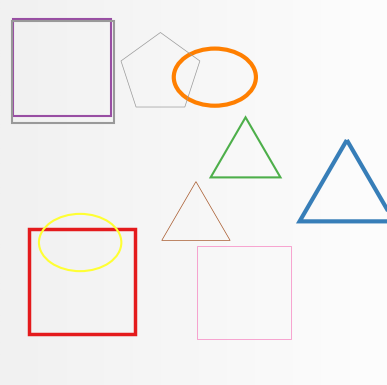[{"shape": "square", "thickness": 2.5, "radius": 0.68, "center": [0.212, 0.268]}, {"shape": "triangle", "thickness": 3, "radius": 0.7, "center": [0.895, 0.495]}, {"shape": "triangle", "thickness": 1.5, "radius": 0.52, "center": [0.634, 0.591]}, {"shape": "square", "thickness": 1.5, "radius": 0.63, "center": [0.159, 0.825]}, {"shape": "oval", "thickness": 3, "radius": 0.53, "center": [0.554, 0.8]}, {"shape": "oval", "thickness": 1.5, "radius": 0.53, "center": [0.207, 0.37]}, {"shape": "triangle", "thickness": 0.5, "radius": 0.51, "center": [0.506, 0.426]}, {"shape": "square", "thickness": 0.5, "radius": 0.61, "center": [0.631, 0.241]}, {"shape": "square", "thickness": 1.5, "radius": 0.66, "center": [0.162, 0.814]}, {"shape": "pentagon", "thickness": 0.5, "radius": 0.54, "center": [0.414, 0.809]}]